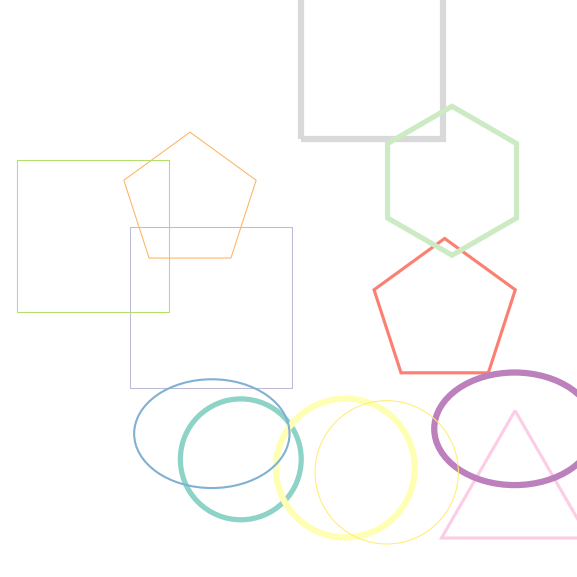[{"shape": "circle", "thickness": 2.5, "radius": 0.52, "center": [0.417, 0.204]}, {"shape": "circle", "thickness": 3, "radius": 0.6, "center": [0.598, 0.189]}, {"shape": "square", "thickness": 0.5, "radius": 0.7, "center": [0.365, 0.467]}, {"shape": "pentagon", "thickness": 1.5, "radius": 0.64, "center": [0.77, 0.458]}, {"shape": "oval", "thickness": 1, "radius": 0.67, "center": [0.367, 0.248]}, {"shape": "pentagon", "thickness": 0.5, "radius": 0.6, "center": [0.329, 0.65]}, {"shape": "square", "thickness": 0.5, "radius": 0.66, "center": [0.161, 0.591]}, {"shape": "triangle", "thickness": 1.5, "radius": 0.74, "center": [0.892, 0.141]}, {"shape": "square", "thickness": 3, "radius": 0.62, "center": [0.644, 0.882]}, {"shape": "oval", "thickness": 3, "radius": 0.7, "center": [0.891, 0.257]}, {"shape": "hexagon", "thickness": 2.5, "radius": 0.64, "center": [0.783, 0.686]}, {"shape": "circle", "thickness": 0.5, "radius": 0.62, "center": [0.67, 0.181]}]